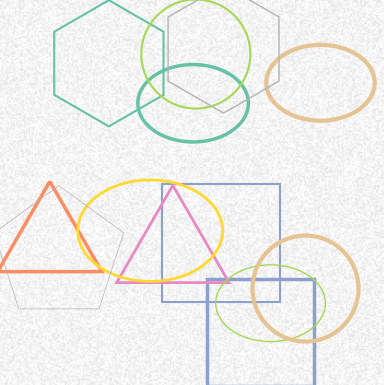[{"shape": "hexagon", "thickness": 1.5, "radius": 0.82, "center": [0.283, 0.836]}, {"shape": "oval", "thickness": 2.5, "radius": 0.72, "center": [0.502, 0.732]}, {"shape": "triangle", "thickness": 2.5, "radius": 0.78, "center": [0.129, 0.373]}, {"shape": "square", "thickness": 1.5, "radius": 0.76, "center": [0.574, 0.369]}, {"shape": "square", "thickness": 2.5, "radius": 0.69, "center": [0.678, 0.137]}, {"shape": "triangle", "thickness": 2, "radius": 0.84, "center": [0.449, 0.35]}, {"shape": "circle", "thickness": 1.5, "radius": 0.71, "center": [0.508, 0.86]}, {"shape": "oval", "thickness": 1, "radius": 0.71, "center": [0.703, 0.212]}, {"shape": "oval", "thickness": 2, "radius": 0.94, "center": [0.39, 0.401]}, {"shape": "circle", "thickness": 3, "radius": 0.69, "center": [0.793, 0.25]}, {"shape": "oval", "thickness": 3, "radius": 0.7, "center": [0.832, 0.785]}, {"shape": "hexagon", "thickness": 1, "radius": 0.83, "center": [0.581, 0.873]}, {"shape": "pentagon", "thickness": 0.5, "radius": 0.88, "center": [0.153, 0.341]}]